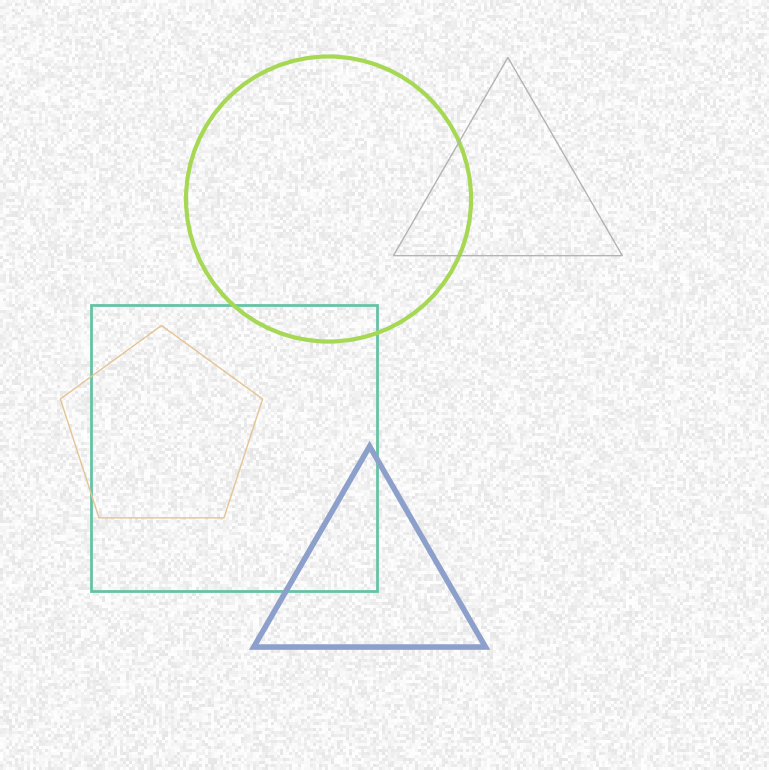[{"shape": "square", "thickness": 1, "radius": 0.93, "center": [0.304, 0.418]}, {"shape": "triangle", "thickness": 2, "radius": 0.87, "center": [0.48, 0.247]}, {"shape": "circle", "thickness": 1.5, "radius": 0.93, "center": [0.427, 0.742]}, {"shape": "pentagon", "thickness": 0.5, "radius": 0.69, "center": [0.21, 0.439]}, {"shape": "triangle", "thickness": 0.5, "radius": 0.86, "center": [0.66, 0.754]}]